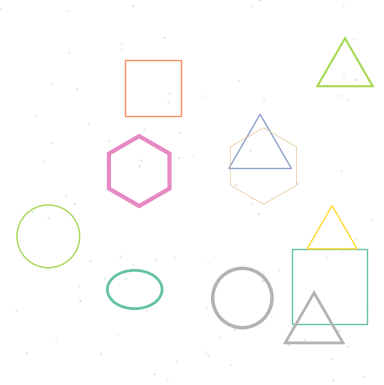[{"shape": "oval", "thickness": 2, "radius": 0.36, "center": [0.35, 0.248]}, {"shape": "square", "thickness": 1, "radius": 0.49, "center": [0.855, 0.256]}, {"shape": "square", "thickness": 1, "radius": 0.36, "center": [0.396, 0.77]}, {"shape": "triangle", "thickness": 1, "radius": 0.47, "center": [0.676, 0.609]}, {"shape": "hexagon", "thickness": 3, "radius": 0.45, "center": [0.362, 0.556]}, {"shape": "triangle", "thickness": 1.5, "radius": 0.42, "center": [0.896, 0.818]}, {"shape": "circle", "thickness": 1, "radius": 0.41, "center": [0.125, 0.386]}, {"shape": "triangle", "thickness": 1, "radius": 0.37, "center": [0.863, 0.391]}, {"shape": "hexagon", "thickness": 0.5, "radius": 0.5, "center": [0.684, 0.569]}, {"shape": "circle", "thickness": 2.5, "radius": 0.39, "center": [0.63, 0.226]}, {"shape": "triangle", "thickness": 2, "radius": 0.43, "center": [0.816, 0.153]}]